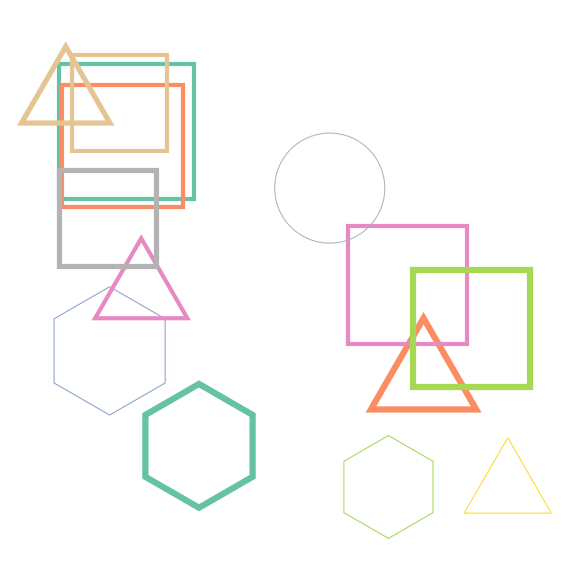[{"shape": "hexagon", "thickness": 3, "radius": 0.54, "center": [0.345, 0.227]}, {"shape": "square", "thickness": 2, "radius": 0.58, "center": [0.219, 0.771]}, {"shape": "triangle", "thickness": 3, "radius": 0.53, "center": [0.733, 0.343]}, {"shape": "square", "thickness": 2, "radius": 0.53, "center": [0.212, 0.746]}, {"shape": "hexagon", "thickness": 0.5, "radius": 0.56, "center": [0.19, 0.392]}, {"shape": "triangle", "thickness": 2, "radius": 0.46, "center": [0.245, 0.494]}, {"shape": "square", "thickness": 2, "radius": 0.51, "center": [0.706, 0.506]}, {"shape": "square", "thickness": 3, "radius": 0.51, "center": [0.817, 0.43]}, {"shape": "hexagon", "thickness": 0.5, "radius": 0.45, "center": [0.673, 0.156]}, {"shape": "triangle", "thickness": 0.5, "radius": 0.44, "center": [0.879, 0.154]}, {"shape": "triangle", "thickness": 2.5, "radius": 0.44, "center": [0.114, 0.83]}, {"shape": "square", "thickness": 2, "radius": 0.41, "center": [0.207, 0.821]}, {"shape": "square", "thickness": 2.5, "radius": 0.42, "center": [0.186, 0.622]}, {"shape": "circle", "thickness": 0.5, "radius": 0.48, "center": [0.571, 0.673]}]